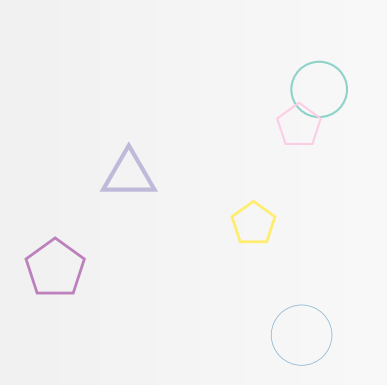[{"shape": "circle", "thickness": 1.5, "radius": 0.36, "center": [0.824, 0.768]}, {"shape": "triangle", "thickness": 3, "radius": 0.38, "center": [0.332, 0.546]}, {"shape": "circle", "thickness": 0.5, "radius": 0.39, "center": [0.778, 0.129]}, {"shape": "pentagon", "thickness": 1.5, "radius": 0.3, "center": [0.772, 0.674]}, {"shape": "pentagon", "thickness": 2, "radius": 0.4, "center": [0.142, 0.303]}, {"shape": "pentagon", "thickness": 2, "radius": 0.29, "center": [0.654, 0.419]}]